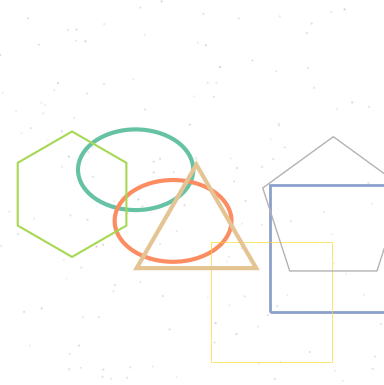[{"shape": "oval", "thickness": 3, "radius": 0.75, "center": [0.352, 0.559]}, {"shape": "oval", "thickness": 3, "radius": 0.76, "center": [0.45, 0.426]}, {"shape": "square", "thickness": 2, "radius": 0.82, "center": [0.867, 0.354]}, {"shape": "hexagon", "thickness": 1.5, "radius": 0.81, "center": [0.187, 0.496]}, {"shape": "square", "thickness": 0.5, "radius": 0.78, "center": [0.705, 0.216]}, {"shape": "triangle", "thickness": 3, "radius": 0.9, "center": [0.51, 0.393]}, {"shape": "pentagon", "thickness": 1, "radius": 0.96, "center": [0.866, 0.452]}]